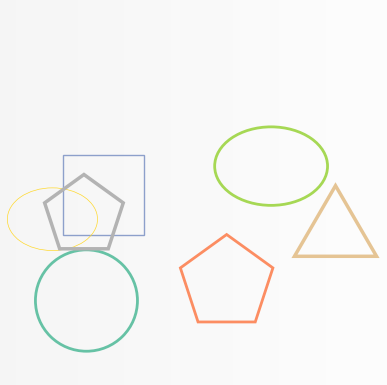[{"shape": "circle", "thickness": 2, "radius": 0.66, "center": [0.223, 0.219]}, {"shape": "pentagon", "thickness": 2, "radius": 0.63, "center": [0.585, 0.265]}, {"shape": "square", "thickness": 1, "radius": 0.52, "center": [0.266, 0.494]}, {"shape": "oval", "thickness": 2, "radius": 0.73, "center": [0.7, 0.569]}, {"shape": "oval", "thickness": 0.5, "radius": 0.58, "center": [0.135, 0.431]}, {"shape": "triangle", "thickness": 2.5, "radius": 0.61, "center": [0.866, 0.395]}, {"shape": "pentagon", "thickness": 2.5, "radius": 0.53, "center": [0.217, 0.44]}]